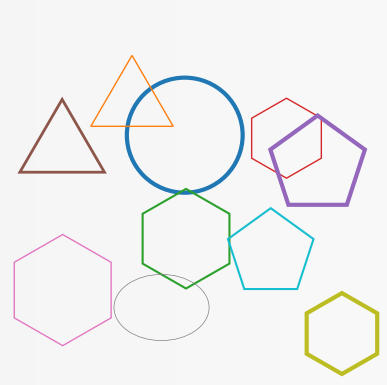[{"shape": "circle", "thickness": 3, "radius": 0.75, "center": [0.477, 0.649]}, {"shape": "triangle", "thickness": 1, "radius": 0.61, "center": [0.341, 0.733]}, {"shape": "hexagon", "thickness": 1.5, "radius": 0.65, "center": [0.48, 0.38]}, {"shape": "hexagon", "thickness": 1, "radius": 0.52, "center": [0.739, 0.641]}, {"shape": "pentagon", "thickness": 3, "radius": 0.64, "center": [0.82, 0.572]}, {"shape": "triangle", "thickness": 2, "radius": 0.63, "center": [0.16, 0.616]}, {"shape": "hexagon", "thickness": 1, "radius": 0.72, "center": [0.162, 0.247]}, {"shape": "oval", "thickness": 0.5, "radius": 0.61, "center": [0.417, 0.201]}, {"shape": "hexagon", "thickness": 3, "radius": 0.53, "center": [0.882, 0.134]}, {"shape": "pentagon", "thickness": 1.5, "radius": 0.58, "center": [0.699, 0.343]}]